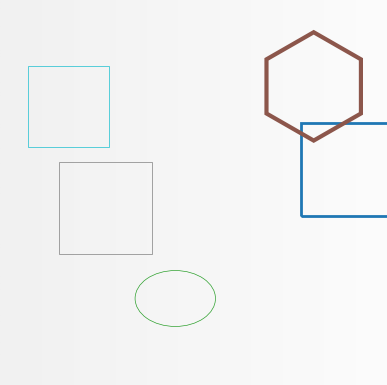[{"shape": "square", "thickness": 2, "radius": 0.61, "center": [0.899, 0.559]}, {"shape": "oval", "thickness": 0.5, "radius": 0.52, "center": [0.452, 0.225]}, {"shape": "hexagon", "thickness": 3, "radius": 0.7, "center": [0.81, 0.776]}, {"shape": "square", "thickness": 0.5, "radius": 0.6, "center": [0.273, 0.46]}, {"shape": "square", "thickness": 0.5, "radius": 0.52, "center": [0.177, 0.723]}]